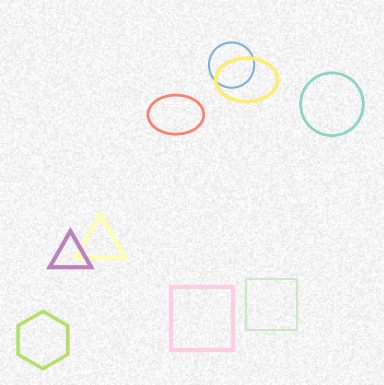[{"shape": "circle", "thickness": 2, "radius": 0.41, "center": [0.862, 0.729]}, {"shape": "triangle", "thickness": 3, "radius": 0.37, "center": [0.261, 0.368]}, {"shape": "oval", "thickness": 2, "radius": 0.36, "center": [0.457, 0.702]}, {"shape": "circle", "thickness": 1.5, "radius": 0.29, "center": [0.602, 0.831]}, {"shape": "hexagon", "thickness": 2.5, "radius": 0.37, "center": [0.112, 0.117]}, {"shape": "square", "thickness": 3, "radius": 0.4, "center": [0.525, 0.173]}, {"shape": "triangle", "thickness": 3, "radius": 0.31, "center": [0.183, 0.337]}, {"shape": "square", "thickness": 1.5, "radius": 0.33, "center": [0.705, 0.209]}, {"shape": "oval", "thickness": 2.5, "radius": 0.4, "center": [0.641, 0.793]}]